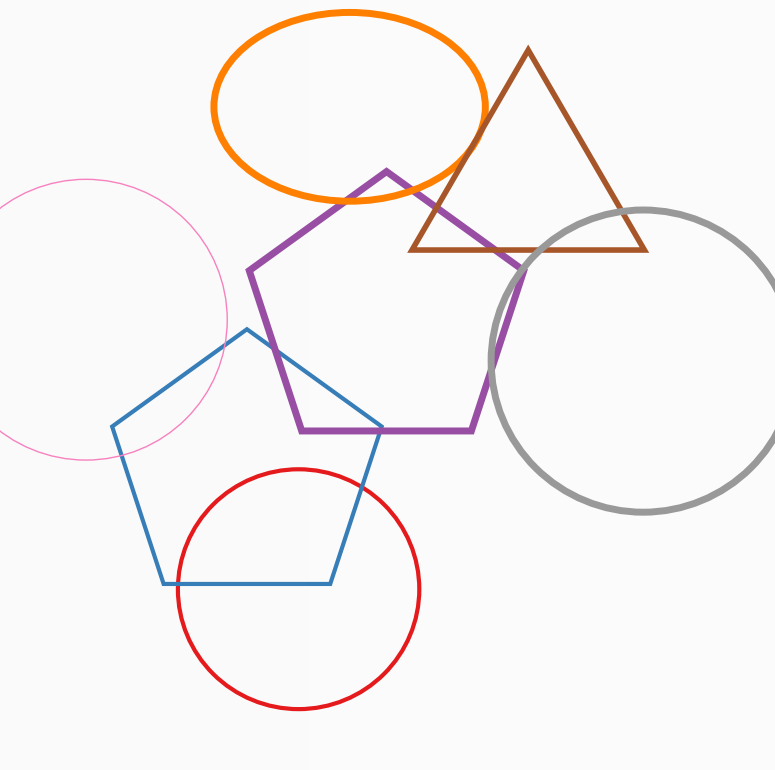[{"shape": "circle", "thickness": 1.5, "radius": 0.78, "center": [0.385, 0.235]}, {"shape": "pentagon", "thickness": 1.5, "radius": 0.91, "center": [0.319, 0.39]}, {"shape": "pentagon", "thickness": 2.5, "radius": 0.93, "center": [0.499, 0.591]}, {"shape": "oval", "thickness": 2.5, "radius": 0.88, "center": [0.451, 0.861]}, {"shape": "triangle", "thickness": 2, "radius": 0.87, "center": [0.682, 0.762]}, {"shape": "circle", "thickness": 0.5, "radius": 0.91, "center": [0.111, 0.585]}, {"shape": "circle", "thickness": 2.5, "radius": 0.98, "center": [0.83, 0.531]}]